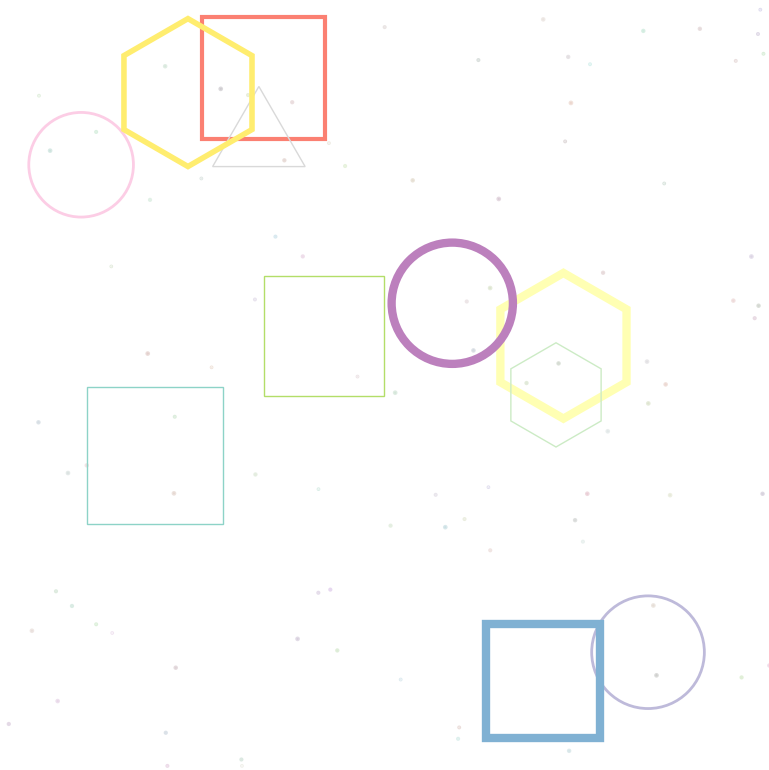[{"shape": "square", "thickness": 0.5, "radius": 0.44, "center": [0.202, 0.408]}, {"shape": "hexagon", "thickness": 3, "radius": 0.47, "center": [0.732, 0.551]}, {"shape": "circle", "thickness": 1, "radius": 0.37, "center": [0.842, 0.153]}, {"shape": "square", "thickness": 1.5, "radius": 0.4, "center": [0.342, 0.899]}, {"shape": "square", "thickness": 3, "radius": 0.37, "center": [0.706, 0.115]}, {"shape": "square", "thickness": 0.5, "radius": 0.39, "center": [0.421, 0.563]}, {"shape": "circle", "thickness": 1, "radius": 0.34, "center": [0.105, 0.786]}, {"shape": "triangle", "thickness": 0.5, "radius": 0.35, "center": [0.336, 0.818]}, {"shape": "circle", "thickness": 3, "radius": 0.39, "center": [0.587, 0.606]}, {"shape": "hexagon", "thickness": 0.5, "radius": 0.34, "center": [0.722, 0.487]}, {"shape": "hexagon", "thickness": 2, "radius": 0.48, "center": [0.244, 0.88]}]